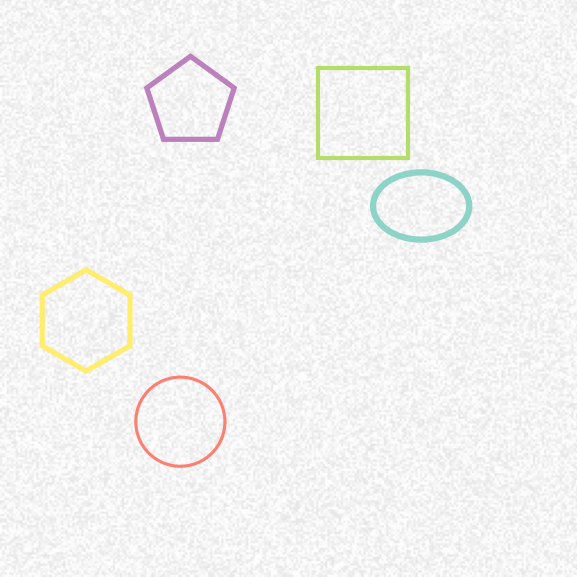[{"shape": "oval", "thickness": 3, "radius": 0.42, "center": [0.729, 0.642]}, {"shape": "circle", "thickness": 1.5, "radius": 0.39, "center": [0.312, 0.269]}, {"shape": "square", "thickness": 2, "radius": 0.39, "center": [0.628, 0.804]}, {"shape": "pentagon", "thickness": 2.5, "radius": 0.4, "center": [0.33, 0.822]}, {"shape": "hexagon", "thickness": 2.5, "radius": 0.44, "center": [0.149, 0.444]}]